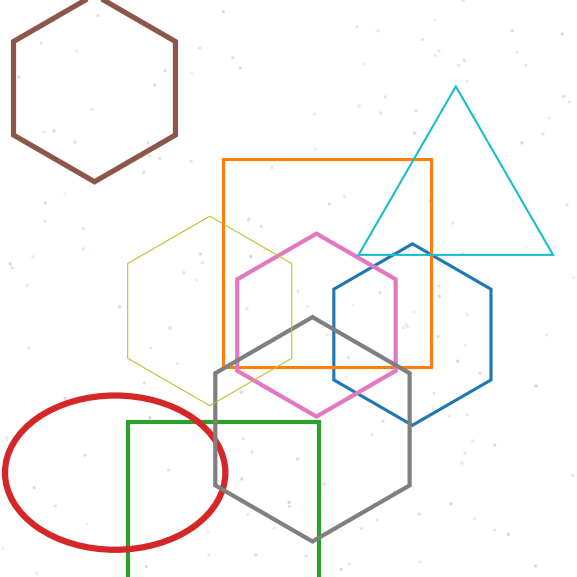[{"shape": "hexagon", "thickness": 1.5, "radius": 0.79, "center": [0.714, 0.42]}, {"shape": "square", "thickness": 1.5, "radius": 0.9, "center": [0.566, 0.544]}, {"shape": "square", "thickness": 2, "radius": 0.83, "center": [0.387, 0.103]}, {"shape": "oval", "thickness": 3, "radius": 0.95, "center": [0.199, 0.181]}, {"shape": "hexagon", "thickness": 2.5, "radius": 0.81, "center": [0.164, 0.846]}, {"shape": "hexagon", "thickness": 2, "radius": 0.79, "center": [0.548, 0.436]}, {"shape": "hexagon", "thickness": 2, "radius": 0.97, "center": [0.541, 0.256]}, {"shape": "hexagon", "thickness": 0.5, "radius": 0.82, "center": [0.363, 0.461]}, {"shape": "triangle", "thickness": 1, "radius": 0.97, "center": [0.789, 0.655]}]